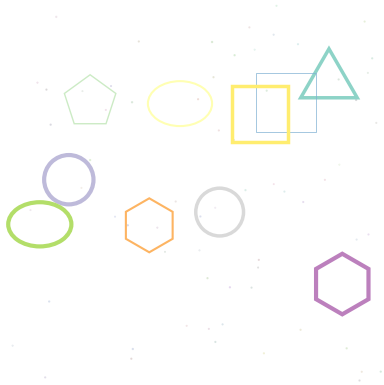[{"shape": "triangle", "thickness": 2.5, "radius": 0.42, "center": [0.854, 0.788]}, {"shape": "oval", "thickness": 1.5, "radius": 0.42, "center": [0.468, 0.731]}, {"shape": "circle", "thickness": 3, "radius": 0.32, "center": [0.179, 0.533]}, {"shape": "square", "thickness": 0.5, "radius": 0.39, "center": [0.743, 0.734]}, {"shape": "hexagon", "thickness": 1.5, "radius": 0.35, "center": [0.388, 0.415]}, {"shape": "oval", "thickness": 3, "radius": 0.41, "center": [0.103, 0.417]}, {"shape": "circle", "thickness": 2.5, "radius": 0.31, "center": [0.571, 0.449]}, {"shape": "hexagon", "thickness": 3, "radius": 0.39, "center": [0.889, 0.262]}, {"shape": "pentagon", "thickness": 1, "radius": 0.35, "center": [0.234, 0.736]}, {"shape": "square", "thickness": 2.5, "radius": 0.36, "center": [0.675, 0.704]}]